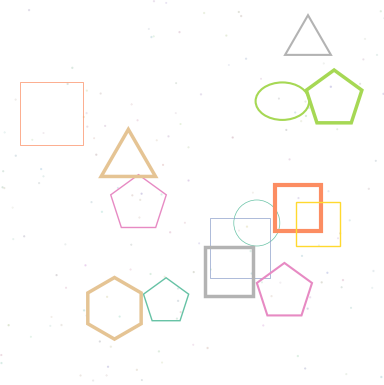[{"shape": "pentagon", "thickness": 1, "radius": 0.31, "center": [0.431, 0.217]}, {"shape": "circle", "thickness": 0.5, "radius": 0.3, "center": [0.667, 0.421]}, {"shape": "square", "thickness": 0.5, "radius": 0.41, "center": [0.134, 0.705]}, {"shape": "square", "thickness": 3, "radius": 0.3, "center": [0.773, 0.461]}, {"shape": "square", "thickness": 0.5, "radius": 0.39, "center": [0.624, 0.356]}, {"shape": "pentagon", "thickness": 1.5, "radius": 0.38, "center": [0.739, 0.242]}, {"shape": "pentagon", "thickness": 1, "radius": 0.38, "center": [0.36, 0.47]}, {"shape": "pentagon", "thickness": 2.5, "radius": 0.38, "center": [0.868, 0.742]}, {"shape": "oval", "thickness": 1.5, "radius": 0.35, "center": [0.733, 0.737]}, {"shape": "square", "thickness": 1, "radius": 0.29, "center": [0.826, 0.418]}, {"shape": "hexagon", "thickness": 2.5, "radius": 0.4, "center": [0.297, 0.199]}, {"shape": "triangle", "thickness": 2.5, "radius": 0.41, "center": [0.333, 0.582]}, {"shape": "triangle", "thickness": 1.5, "radius": 0.34, "center": [0.8, 0.892]}, {"shape": "square", "thickness": 2.5, "radius": 0.31, "center": [0.596, 0.295]}]